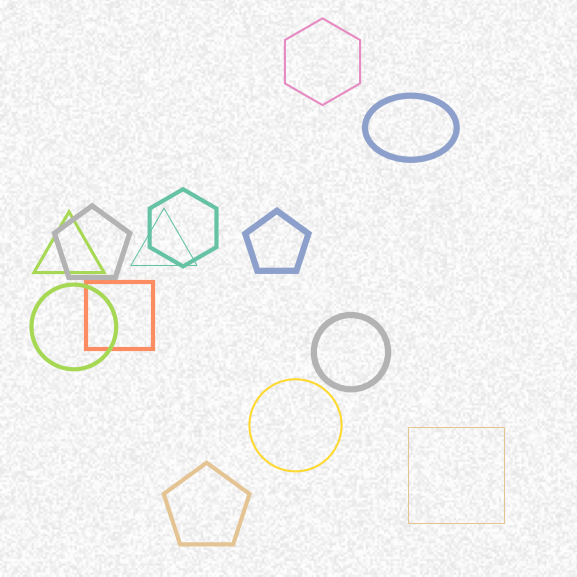[{"shape": "hexagon", "thickness": 2, "radius": 0.33, "center": [0.317, 0.605]}, {"shape": "triangle", "thickness": 0.5, "radius": 0.33, "center": [0.284, 0.572]}, {"shape": "square", "thickness": 2, "radius": 0.29, "center": [0.206, 0.453]}, {"shape": "oval", "thickness": 3, "radius": 0.4, "center": [0.711, 0.778]}, {"shape": "pentagon", "thickness": 3, "radius": 0.29, "center": [0.479, 0.577]}, {"shape": "hexagon", "thickness": 1, "radius": 0.38, "center": [0.558, 0.892]}, {"shape": "triangle", "thickness": 1.5, "radius": 0.35, "center": [0.119, 0.562]}, {"shape": "circle", "thickness": 2, "radius": 0.37, "center": [0.128, 0.433]}, {"shape": "circle", "thickness": 1, "radius": 0.4, "center": [0.512, 0.263]}, {"shape": "pentagon", "thickness": 2, "radius": 0.39, "center": [0.358, 0.12]}, {"shape": "square", "thickness": 0.5, "radius": 0.42, "center": [0.79, 0.177]}, {"shape": "circle", "thickness": 3, "radius": 0.32, "center": [0.608, 0.389]}, {"shape": "pentagon", "thickness": 2.5, "radius": 0.34, "center": [0.16, 0.574]}]